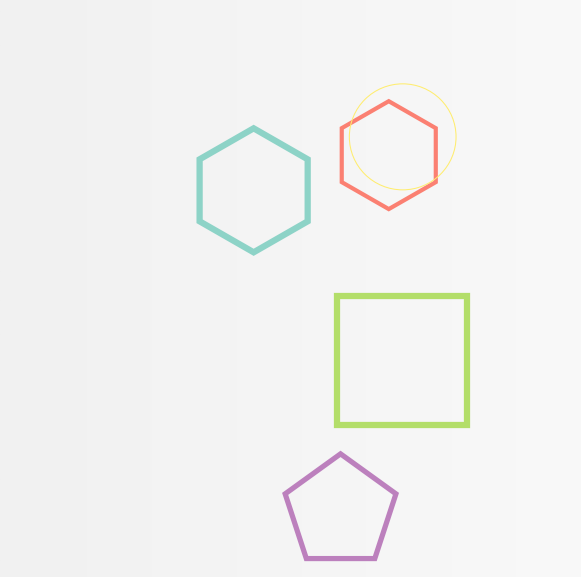[{"shape": "hexagon", "thickness": 3, "radius": 0.54, "center": [0.436, 0.67]}, {"shape": "hexagon", "thickness": 2, "radius": 0.47, "center": [0.669, 0.73]}, {"shape": "square", "thickness": 3, "radius": 0.56, "center": [0.691, 0.375]}, {"shape": "pentagon", "thickness": 2.5, "radius": 0.5, "center": [0.586, 0.113]}, {"shape": "circle", "thickness": 0.5, "radius": 0.46, "center": [0.693, 0.762]}]